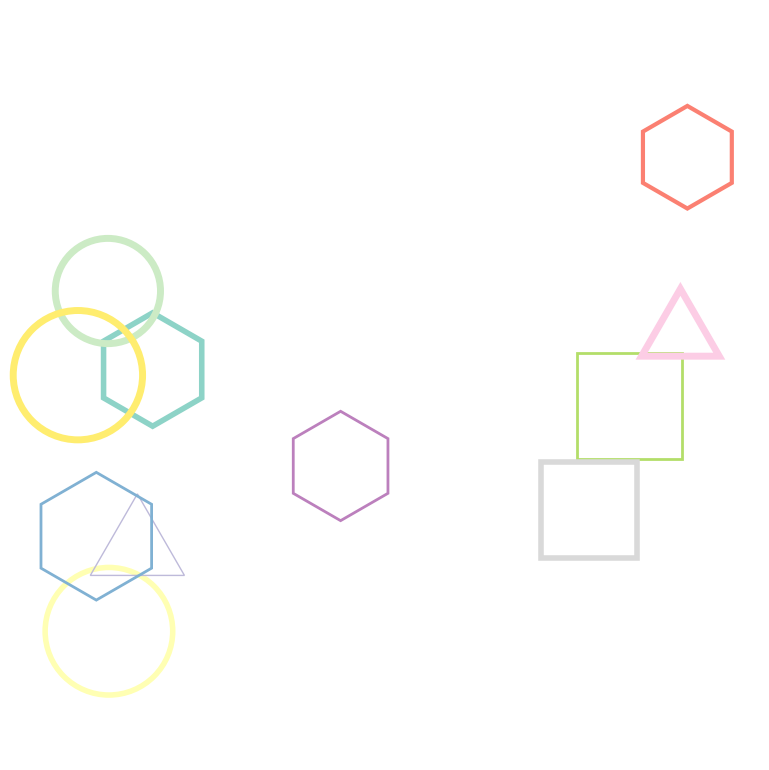[{"shape": "hexagon", "thickness": 2, "radius": 0.37, "center": [0.198, 0.52]}, {"shape": "circle", "thickness": 2, "radius": 0.41, "center": [0.141, 0.18]}, {"shape": "triangle", "thickness": 0.5, "radius": 0.35, "center": [0.178, 0.288]}, {"shape": "hexagon", "thickness": 1.5, "radius": 0.33, "center": [0.893, 0.796]}, {"shape": "hexagon", "thickness": 1, "radius": 0.41, "center": [0.125, 0.304]}, {"shape": "square", "thickness": 1, "radius": 0.34, "center": [0.818, 0.473]}, {"shape": "triangle", "thickness": 2.5, "radius": 0.29, "center": [0.884, 0.567]}, {"shape": "square", "thickness": 2, "radius": 0.31, "center": [0.764, 0.338]}, {"shape": "hexagon", "thickness": 1, "radius": 0.36, "center": [0.442, 0.395]}, {"shape": "circle", "thickness": 2.5, "radius": 0.34, "center": [0.14, 0.622]}, {"shape": "circle", "thickness": 2.5, "radius": 0.42, "center": [0.101, 0.513]}]